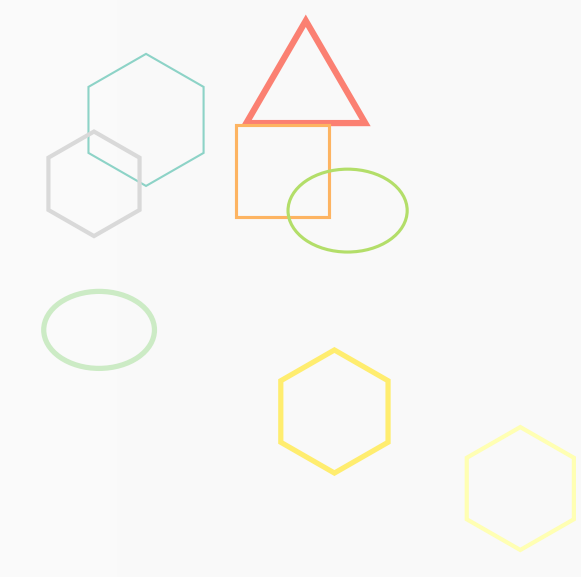[{"shape": "hexagon", "thickness": 1, "radius": 0.57, "center": [0.251, 0.792]}, {"shape": "hexagon", "thickness": 2, "radius": 0.53, "center": [0.895, 0.153]}, {"shape": "triangle", "thickness": 3, "radius": 0.59, "center": [0.526, 0.845]}, {"shape": "square", "thickness": 1.5, "radius": 0.4, "center": [0.486, 0.703]}, {"shape": "oval", "thickness": 1.5, "radius": 0.51, "center": [0.598, 0.634]}, {"shape": "hexagon", "thickness": 2, "radius": 0.45, "center": [0.162, 0.681]}, {"shape": "oval", "thickness": 2.5, "radius": 0.48, "center": [0.17, 0.428]}, {"shape": "hexagon", "thickness": 2.5, "radius": 0.53, "center": [0.575, 0.287]}]